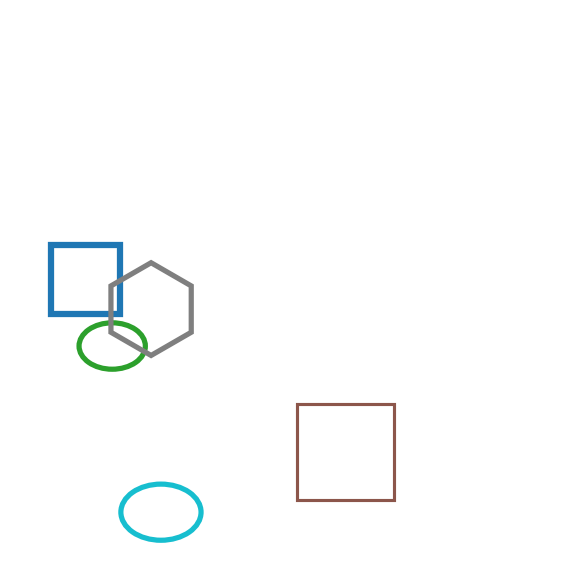[{"shape": "square", "thickness": 3, "radius": 0.3, "center": [0.148, 0.515]}, {"shape": "oval", "thickness": 2.5, "radius": 0.29, "center": [0.194, 0.4]}, {"shape": "square", "thickness": 1.5, "radius": 0.42, "center": [0.599, 0.217]}, {"shape": "hexagon", "thickness": 2.5, "radius": 0.4, "center": [0.262, 0.464]}, {"shape": "oval", "thickness": 2.5, "radius": 0.35, "center": [0.279, 0.112]}]